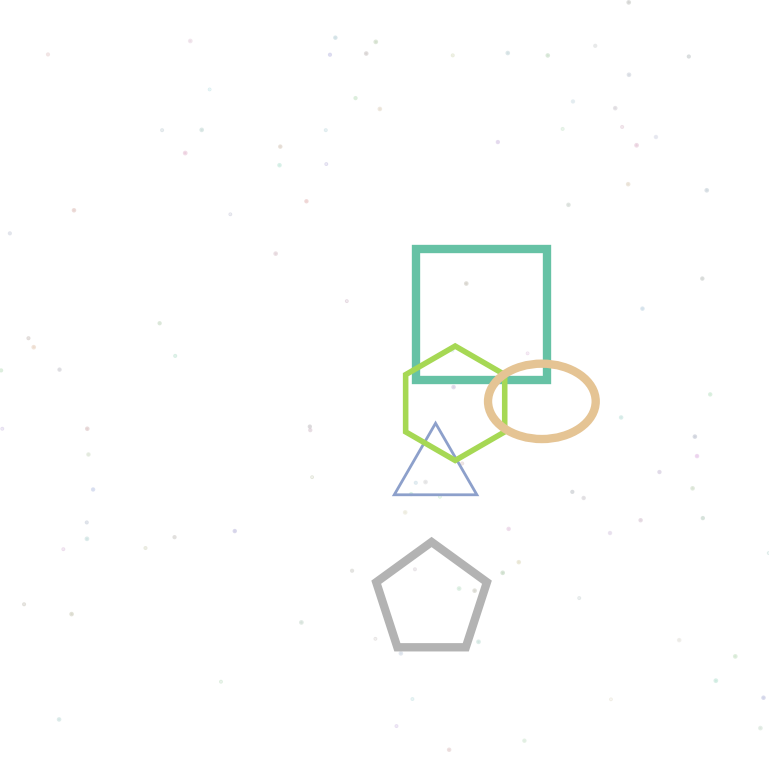[{"shape": "square", "thickness": 3, "radius": 0.43, "center": [0.626, 0.591]}, {"shape": "triangle", "thickness": 1, "radius": 0.31, "center": [0.566, 0.388]}, {"shape": "hexagon", "thickness": 2, "radius": 0.37, "center": [0.591, 0.476]}, {"shape": "oval", "thickness": 3, "radius": 0.35, "center": [0.704, 0.479]}, {"shape": "pentagon", "thickness": 3, "radius": 0.38, "center": [0.56, 0.221]}]